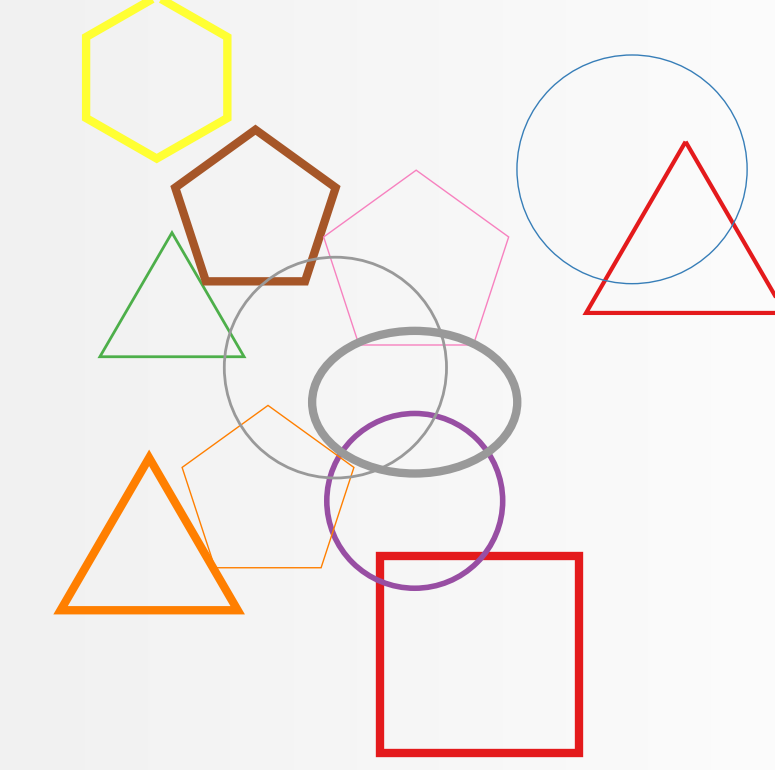[{"shape": "triangle", "thickness": 1.5, "radius": 0.74, "center": [0.885, 0.668]}, {"shape": "square", "thickness": 3, "radius": 0.64, "center": [0.619, 0.15]}, {"shape": "circle", "thickness": 0.5, "radius": 0.74, "center": [0.816, 0.78]}, {"shape": "triangle", "thickness": 1, "radius": 0.54, "center": [0.222, 0.59]}, {"shape": "circle", "thickness": 2, "radius": 0.57, "center": [0.535, 0.35]}, {"shape": "pentagon", "thickness": 0.5, "radius": 0.58, "center": [0.346, 0.357]}, {"shape": "triangle", "thickness": 3, "radius": 0.66, "center": [0.192, 0.273]}, {"shape": "hexagon", "thickness": 3, "radius": 0.53, "center": [0.202, 0.899]}, {"shape": "pentagon", "thickness": 3, "radius": 0.54, "center": [0.33, 0.723]}, {"shape": "pentagon", "thickness": 0.5, "radius": 0.63, "center": [0.537, 0.653]}, {"shape": "oval", "thickness": 3, "radius": 0.66, "center": [0.535, 0.478]}, {"shape": "circle", "thickness": 1, "radius": 0.72, "center": [0.433, 0.523]}]